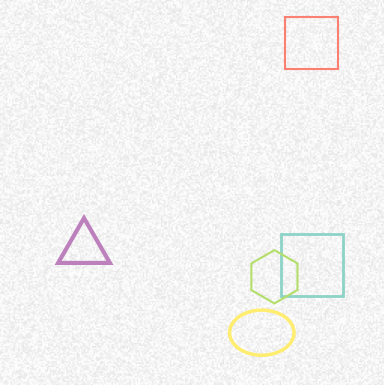[{"shape": "square", "thickness": 2, "radius": 0.4, "center": [0.811, 0.312]}, {"shape": "square", "thickness": 1.5, "radius": 0.34, "center": [0.809, 0.888]}, {"shape": "hexagon", "thickness": 1.5, "radius": 0.35, "center": [0.713, 0.281]}, {"shape": "triangle", "thickness": 3, "radius": 0.39, "center": [0.218, 0.356]}, {"shape": "oval", "thickness": 2.5, "radius": 0.42, "center": [0.68, 0.136]}]